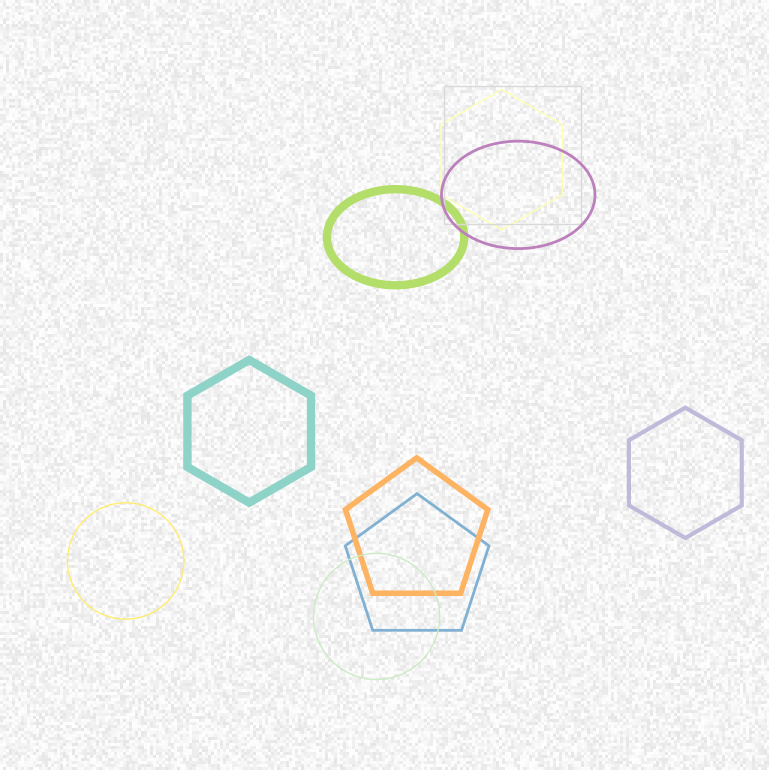[{"shape": "hexagon", "thickness": 3, "radius": 0.46, "center": [0.324, 0.44]}, {"shape": "hexagon", "thickness": 0.5, "radius": 0.46, "center": [0.652, 0.793]}, {"shape": "hexagon", "thickness": 1.5, "radius": 0.42, "center": [0.89, 0.386]}, {"shape": "pentagon", "thickness": 1, "radius": 0.49, "center": [0.542, 0.261]}, {"shape": "pentagon", "thickness": 2, "radius": 0.49, "center": [0.541, 0.308]}, {"shape": "oval", "thickness": 3, "radius": 0.45, "center": [0.514, 0.692]}, {"shape": "square", "thickness": 0.5, "radius": 0.45, "center": [0.665, 0.799]}, {"shape": "oval", "thickness": 1, "radius": 0.5, "center": [0.673, 0.747]}, {"shape": "circle", "thickness": 0.5, "radius": 0.41, "center": [0.489, 0.199]}, {"shape": "circle", "thickness": 0.5, "radius": 0.38, "center": [0.163, 0.271]}]